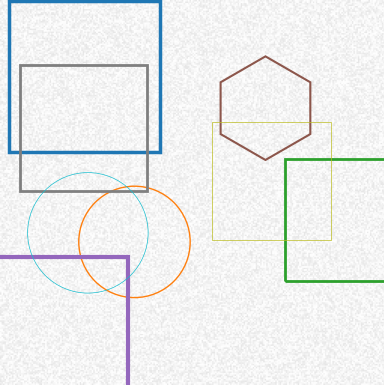[{"shape": "square", "thickness": 2.5, "radius": 0.98, "center": [0.22, 0.801]}, {"shape": "circle", "thickness": 1, "radius": 0.72, "center": [0.349, 0.372]}, {"shape": "square", "thickness": 2, "radius": 0.79, "center": [0.899, 0.428]}, {"shape": "square", "thickness": 3, "radius": 0.88, "center": [0.156, 0.157]}, {"shape": "hexagon", "thickness": 1.5, "radius": 0.67, "center": [0.69, 0.719]}, {"shape": "square", "thickness": 2, "radius": 0.82, "center": [0.217, 0.667]}, {"shape": "square", "thickness": 0.5, "radius": 0.77, "center": [0.705, 0.53]}, {"shape": "circle", "thickness": 0.5, "radius": 0.78, "center": [0.228, 0.395]}]